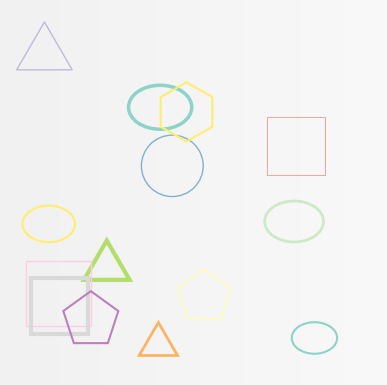[{"shape": "oval", "thickness": 2.5, "radius": 0.41, "center": [0.413, 0.721]}, {"shape": "oval", "thickness": 1.5, "radius": 0.29, "center": [0.811, 0.122]}, {"shape": "pentagon", "thickness": 1, "radius": 0.36, "center": [0.527, 0.229]}, {"shape": "triangle", "thickness": 1, "radius": 0.41, "center": [0.115, 0.86]}, {"shape": "square", "thickness": 0.5, "radius": 0.37, "center": [0.764, 0.621]}, {"shape": "circle", "thickness": 1, "radius": 0.4, "center": [0.445, 0.569]}, {"shape": "triangle", "thickness": 2, "radius": 0.29, "center": [0.409, 0.105]}, {"shape": "triangle", "thickness": 3, "radius": 0.34, "center": [0.276, 0.307]}, {"shape": "square", "thickness": 1, "radius": 0.42, "center": [0.152, 0.238]}, {"shape": "square", "thickness": 3, "radius": 0.37, "center": [0.153, 0.205]}, {"shape": "pentagon", "thickness": 1.5, "radius": 0.37, "center": [0.234, 0.169]}, {"shape": "oval", "thickness": 2, "radius": 0.38, "center": [0.759, 0.425]}, {"shape": "hexagon", "thickness": 1.5, "radius": 0.38, "center": [0.481, 0.709]}, {"shape": "oval", "thickness": 1.5, "radius": 0.34, "center": [0.126, 0.418]}]